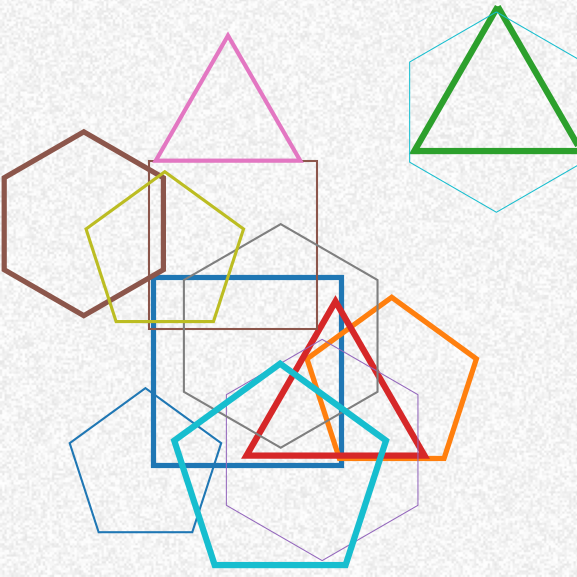[{"shape": "pentagon", "thickness": 1, "radius": 0.69, "center": [0.252, 0.189]}, {"shape": "square", "thickness": 2.5, "radius": 0.82, "center": [0.428, 0.357]}, {"shape": "pentagon", "thickness": 2.5, "radius": 0.77, "center": [0.678, 0.33]}, {"shape": "triangle", "thickness": 3, "radius": 0.83, "center": [0.862, 0.821]}, {"shape": "triangle", "thickness": 3, "radius": 0.89, "center": [0.581, 0.299]}, {"shape": "hexagon", "thickness": 0.5, "radius": 0.96, "center": [0.558, 0.22]}, {"shape": "square", "thickness": 1, "radius": 0.73, "center": [0.403, 0.575]}, {"shape": "hexagon", "thickness": 2.5, "radius": 0.8, "center": [0.145, 0.612]}, {"shape": "triangle", "thickness": 2, "radius": 0.72, "center": [0.395, 0.793]}, {"shape": "hexagon", "thickness": 1, "radius": 0.97, "center": [0.486, 0.417]}, {"shape": "pentagon", "thickness": 1.5, "radius": 0.72, "center": [0.285, 0.558]}, {"shape": "pentagon", "thickness": 3, "radius": 0.96, "center": [0.485, 0.177]}, {"shape": "hexagon", "thickness": 0.5, "radius": 0.87, "center": [0.86, 0.805]}]